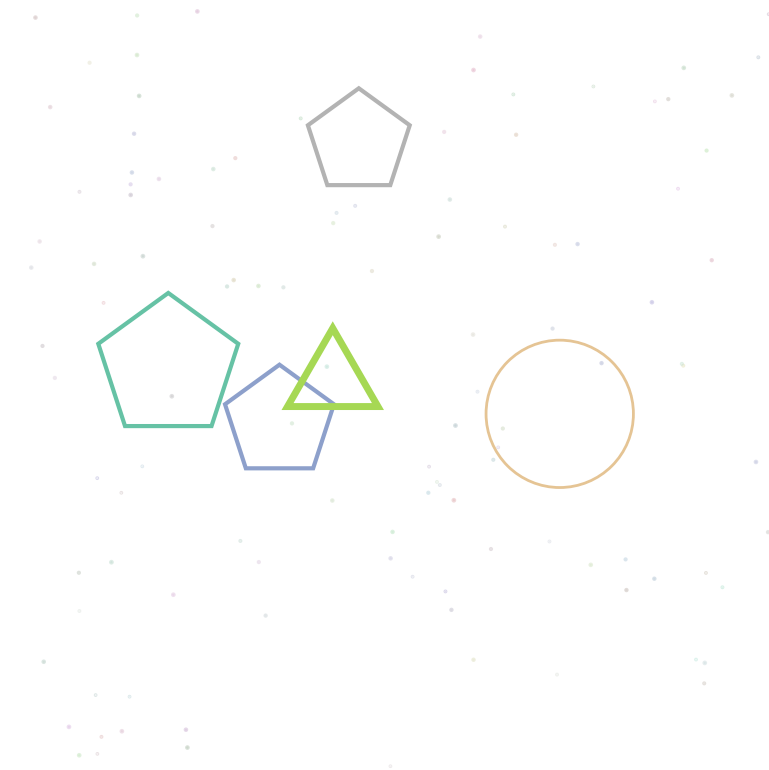[{"shape": "pentagon", "thickness": 1.5, "radius": 0.48, "center": [0.219, 0.524]}, {"shape": "pentagon", "thickness": 1.5, "radius": 0.37, "center": [0.363, 0.452]}, {"shape": "triangle", "thickness": 2.5, "radius": 0.34, "center": [0.432, 0.506]}, {"shape": "circle", "thickness": 1, "radius": 0.48, "center": [0.727, 0.463]}, {"shape": "pentagon", "thickness": 1.5, "radius": 0.35, "center": [0.466, 0.816]}]